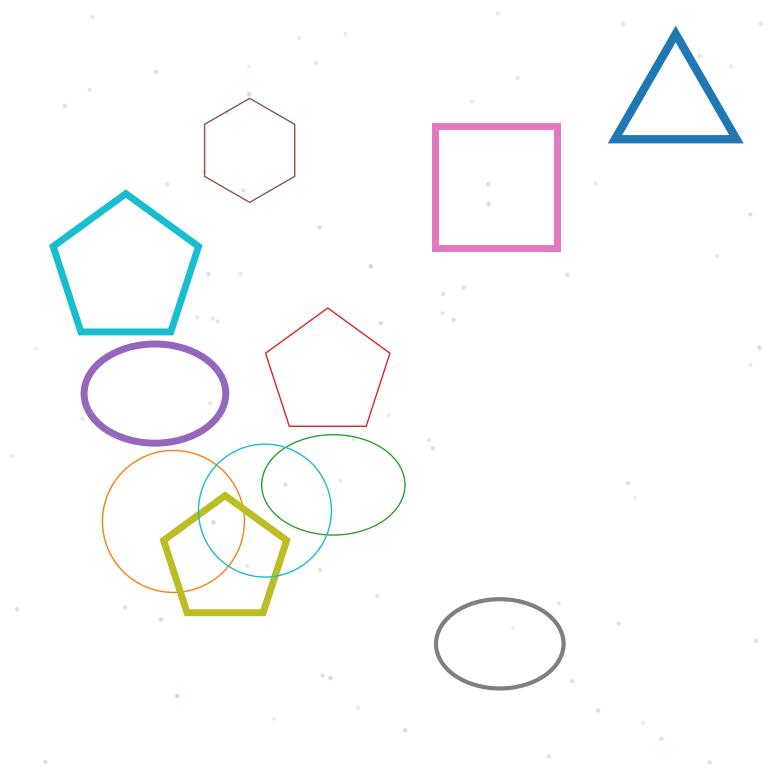[{"shape": "triangle", "thickness": 3, "radius": 0.46, "center": [0.878, 0.865]}, {"shape": "circle", "thickness": 0.5, "radius": 0.46, "center": [0.225, 0.323]}, {"shape": "oval", "thickness": 0.5, "radius": 0.47, "center": [0.433, 0.37]}, {"shape": "pentagon", "thickness": 0.5, "radius": 0.42, "center": [0.426, 0.515]}, {"shape": "oval", "thickness": 2.5, "radius": 0.46, "center": [0.201, 0.489]}, {"shape": "hexagon", "thickness": 0.5, "radius": 0.34, "center": [0.324, 0.805]}, {"shape": "square", "thickness": 2.5, "radius": 0.39, "center": [0.644, 0.757]}, {"shape": "oval", "thickness": 1.5, "radius": 0.41, "center": [0.649, 0.164]}, {"shape": "pentagon", "thickness": 2.5, "radius": 0.42, "center": [0.292, 0.272]}, {"shape": "pentagon", "thickness": 2.5, "radius": 0.5, "center": [0.163, 0.649]}, {"shape": "circle", "thickness": 0.5, "radius": 0.43, "center": [0.344, 0.337]}]